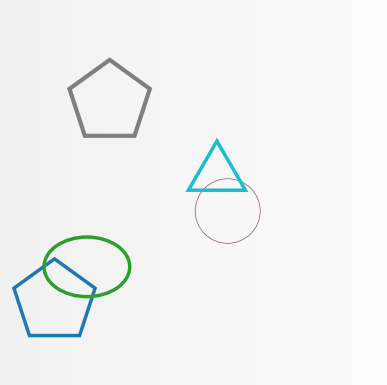[{"shape": "pentagon", "thickness": 2.5, "radius": 0.55, "center": [0.141, 0.218]}, {"shape": "oval", "thickness": 2.5, "radius": 0.55, "center": [0.224, 0.307]}, {"shape": "circle", "thickness": 0.5, "radius": 0.42, "center": [0.588, 0.452]}, {"shape": "pentagon", "thickness": 3, "radius": 0.55, "center": [0.283, 0.735]}, {"shape": "triangle", "thickness": 2.5, "radius": 0.43, "center": [0.56, 0.548]}]